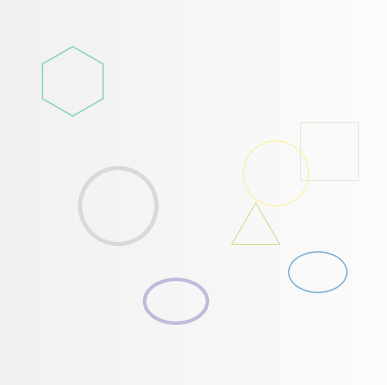[{"shape": "hexagon", "thickness": 1, "radius": 0.45, "center": [0.188, 0.789]}, {"shape": "oval", "thickness": 2.5, "radius": 0.41, "center": [0.454, 0.217]}, {"shape": "oval", "thickness": 1, "radius": 0.38, "center": [0.82, 0.293]}, {"shape": "triangle", "thickness": 0.5, "radius": 0.36, "center": [0.66, 0.401]}, {"shape": "circle", "thickness": 3, "radius": 0.49, "center": [0.305, 0.465]}, {"shape": "square", "thickness": 0.5, "radius": 0.37, "center": [0.849, 0.608]}, {"shape": "circle", "thickness": 0.5, "radius": 0.42, "center": [0.712, 0.55]}]